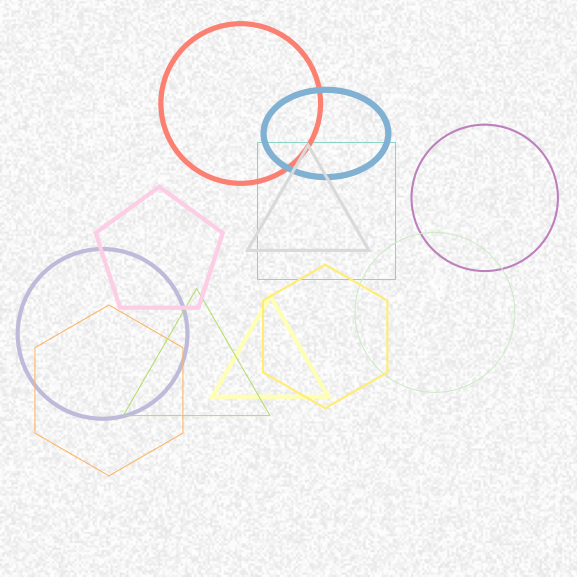[{"shape": "square", "thickness": 0.5, "radius": 0.59, "center": [0.565, 0.634]}, {"shape": "triangle", "thickness": 2, "radius": 0.58, "center": [0.468, 0.37]}, {"shape": "circle", "thickness": 2, "radius": 0.73, "center": [0.178, 0.421]}, {"shape": "circle", "thickness": 2.5, "radius": 0.69, "center": [0.417, 0.82]}, {"shape": "oval", "thickness": 3, "radius": 0.54, "center": [0.564, 0.768]}, {"shape": "hexagon", "thickness": 0.5, "radius": 0.74, "center": [0.189, 0.323]}, {"shape": "triangle", "thickness": 0.5, "radius": 0.73, "center": [0.34, 0.353]}, {"shape": "pentagon", "thickness": 2, "radius": 0.58, "center": [0.276, 0.56]}, {"shape": "triangle", "thickness": 1.5, "radius": 0.61, "center": [0.534, 0.626]}, {"shape": "circle", "thickness": 1, "radius": 0.63, "center": [0.839, 0.656]}, {"shape": "circle", "thickness": 0.5, "radius": 0.69, "center": [0.753, 0.458]}, {"shape": "hexagon", "thickness": 1, "radius": 0.62, "center": [0.563, 0.416]}]